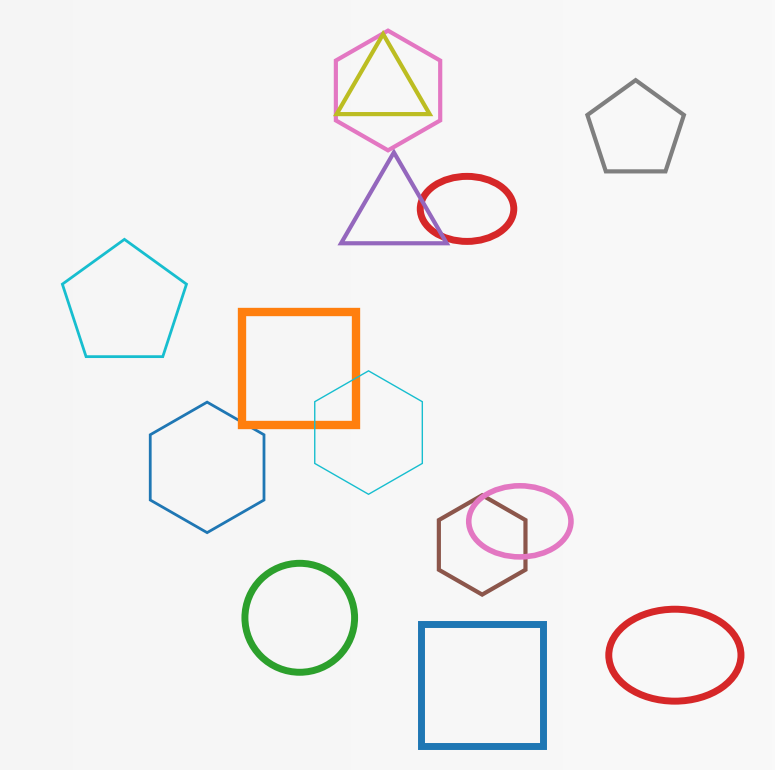[{"shape": "square", "thickness": 2.5, "radius": 0.39, "center": [0.621, 0.11]}, {"shape": "hexagon", "thickness": 1, "radius": 0.42, "center": [0.267, 0.393]}, {"shape": "square", "thickness": 3, "radius": 0.37, "center": [0.386, 0.521]}, {"shape": "circle", "thickness": 2.5, "radius": 0.35, "center": [0.387, 0.198]}, {"shape": "oval", "thickness": 2.5, "radius": 0.43, "center": [0.871, 0.149]}, {"shape": "oval", "thickness": 2.5, "radius": 0.3, "center": [0.603, 0.729]}, {"shape": "triangle", "thickness": 1.5, "radius": 0.39, "center": [0.508, 0.723]}, {"shape": "hexagon", "thickness": 1.5, "radius": 0.32, "center": [0.622, 0.292]}, {"shape": "oval", "thickness": 2, "radius": 0.33, "center": [0.671, 0.323]}, {"shape": "hexagon", "thickness": 1.5, "radius": 0.39, "center": [0.501, 0.882]}, {"shape": "pentagon", "thickness": 1.5, "radius": 0.33, "center": [0.82, 0.83]}, {"shape": "triangle", "thickness": 1.5, "radius": 0.35, "center": [0.494, 0.886]}, {"shape": "hexagon", "thickness": 0.5, "radius": 0.4, "center": [0.476, 0.438]}, {"shape": "pentagon", "thickness": 1, "radius": 0.42, "center": [0.161, 0.605]}]